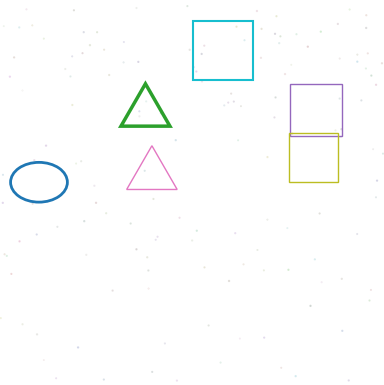[{"shape": "oval", "thickness": 2, "radius": 0.37, "center": [0.101, 0.527]}, {"shape": "triangle", "thickness": 2.5, "radius": 0.37, "center": [0.378, 0.709]}, {"shape": "square", "thickness": 1, "radius": 0.34, "center": [0.821, 0.715]}, {"shape": "triangle", "thickness": 1, "radius": 0.38, "center": [0.395, 0.546]}, {"shape": "square", "thickness": 1, "radius": 0.32, "center": [0.814, 0.59]}, {"shape": "square", "thickness": 1.5, "radius": 0.39, "center": [0.579, 0.869]}]